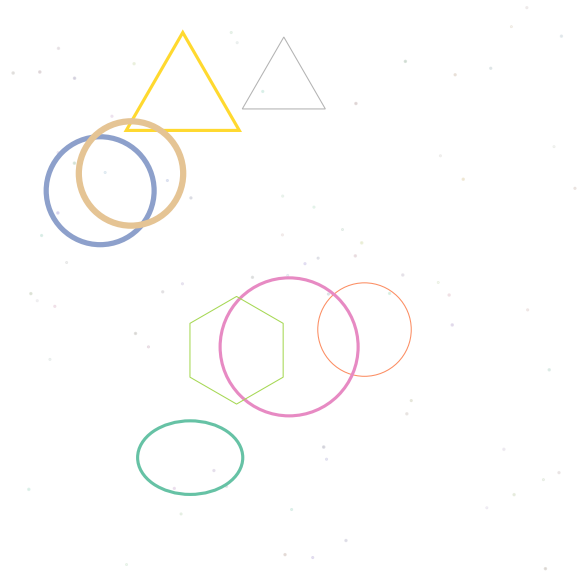[{"shape": "oval", "thickness": 1.5, "radius": 0.46, "center": [0.329, 0.207]}, {"shape": "circle", "thickness": 0.5, "radius": 0.4, "center": [0.631, 0.428]}, {"shape": "circle", "thickness": 2.5, "radius": 0.47, "center": [0.173, 0.669]}, {"shape": "circle", "thickness": 1.5, "radius": 0.6, "center": [0.501, 0.399]}, {"shape": "hexagon", "thickness": 0.5, "radius": 0.47, "center": [0.41, 0.393]}, {"shape": "triangle", "thickness": 1.5, "radius": 0.57, "center": [0.316, 0.83]}, {"shape": "circle", "thickness": 3, "radius": 0.45, "center": [0.227, 0.699]}, {"shape": "triangle", "thickness": 0.5, "radius": 0.42, "center": [0.491, 0.852]}]